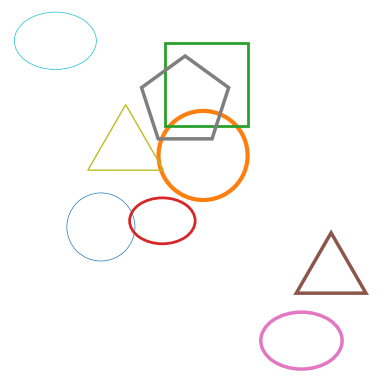[{"shape": "circle", "thickness": 0.5, "radius": 0.44, "center": [0.262, 0.41]}, {"shape": "circle", "thickness": 3, "radius": 0.58, "center": [0.527, 0.596]}, {"shape": "square", "thickness": 2, "radius": 0.54, "center": [0.536, 0.78]}, {"shape": "oval", "thickness": 2, "radius": 0.43, "center": [0.422, 0.426]}, {"shape": "triangle", "thickness": 2.5, "radius": 0.52, "center": [0.86, 0.291]}, {"shape": "oval", "thickness": 2.5, "radius": 0.53, "center": [0.783, 0.115]}, {"shape": "pentagon", "thickness": 2.5, "radius": 0.59, "center": [0.481, 0.736]}, {"shape": "triangle", "thickness": 1, "radius": 0.57, "center": [0.327, 0.615]}, {"shape": "oval", "thickness": 0.5, "radius": 0.53, "center": [0.144, 0.894]}]